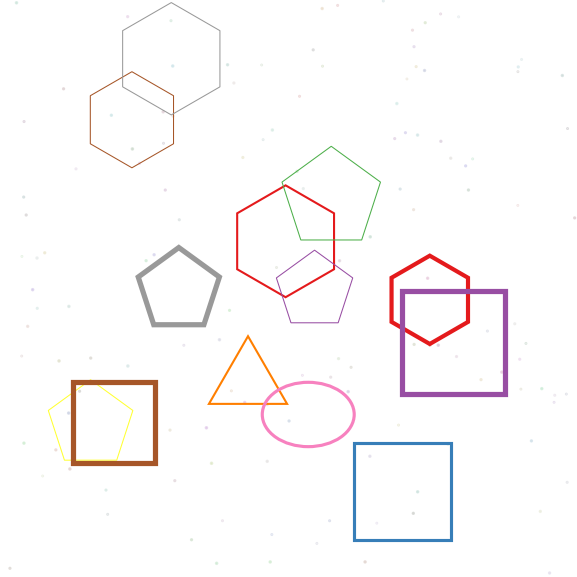[{"shape": "hexagon", "thickness": 2, "radius": 0.38, "center": [0.744, 0.48]}, {"shape": "hexagon", "thickness": 1, "radius": 0.48, "center": [0.495, 0.581]}, {"shape": "square", "thickness": 1.5, "radius": 0.42, "center": [0.697, 0.149]}, {"shape": "pentagon", "thickness": 0.5, "radius": 0.45, "center": [0.574, 0.656]}, {"shape": "square", "thickness": 2.5, "radius": 0.45, "center": [0.786, 0.406]}, {"shape": "pentagon", "thickness": 0.5, "radius": 0.35, "center": [0.545, 0.496]}, {"shape": "triangle", "thickness": 1, "radius": 0.39, "center": [0.429, 0.339]}, {"shape": "pentagon", "thickness": 0.5, "radius": 0.38, "center": [0.157, 0.265]}, {"shape": "square", "thickness": 2.5, "radius": 0.35, "center": [0.197, 0.268]}, {"shape": "hexagon", "thickness": 0.5, "radius": 0.42, "center": [0.228, 0.792]}, {"shape": "oval", "thickness": 1.5, "radius": 0.4, "center": [0.534, 0.281]}, {"shape": "hexagon", "thickness": 0.5, "radius": 0.49, "center": [0.297, 0.897]}, {"shape": "pentagon", "thickness": 2.5, "radius": 0.37, "center": [0.31, 0.497]}]